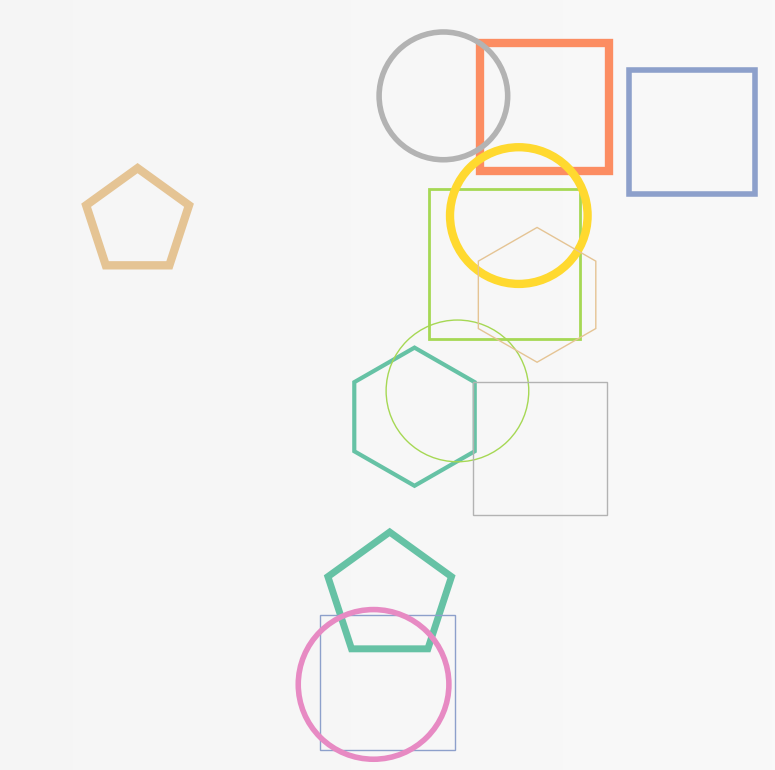[{"shape": "hexagon", "thickness": 1.5, "radius": 0.45, "center": [0.535, 0.459]}, {"shape": "pentagon", "thickness": 2.5, "radius": 0.42, "center": [0.503, 0.225]}, {"shape": "square", "thickness": 3, "radius": 0.42, "center": [0.703, 0.861]}, {"shape": "square", "thickness": 0.5, "radius": 0.44, "center": [0.5, 0.114]}, {"shape": "square", "thickness": 2, "radius": 0.4, "center": [0.893, 0.828]}, {"shape": "circle", "thickness": 2, "radius": 0.49, "center": [0.482, 0.111]}, {"shape": "circle", "thickness": 0.5, "radius": 0.46, "center": [0.59, 0.492]}, {"shape": "square", "thickness": 1, "radius": 0.49, "center": [0.651, 0.657]}, {"shape": "circle", "thickness": 3, "radius": 0.44, "center": [0.669, 0.72]}, {"shape": "hexagon", "thickness": 0.5, "radius": 0.44, "center": [0.693, 0.617]}, {"shape": "pentagon", "thickness": 3, "radius": 0.35, "center": [0.178, 0.712]}, {"shape": "square", "thickness": 0.5, "radius": 0.43, "center": [0.696, 0.417]}, {"shape": "circle", "thickness": 2, "radius": 0.41, "center": [0.572, 0.876]}]